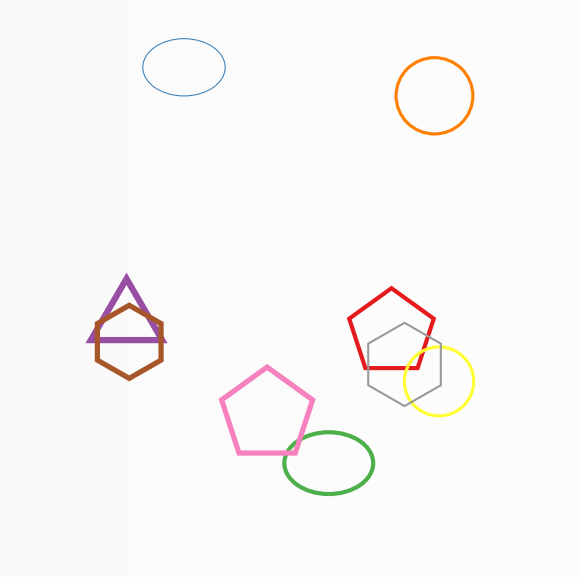[{"shape": "pentagon", "thickness": 2, "radius": 0.38, "center": [0.674, 0.424]}, {"shape": "oval", "thickness": 0.5, "radius": 0.35, "center": [0.317, 0.883]}, {"shape": "oval", "thickness": 2, "radius": 0.38, "center": [0.566, 0.197]}, {"shape": "triangle", "thickness": 3, "radius": 0.35, "center": [0.218, 0.446]}, {"shape": "circle", "thickness": 1.5, "radius": 0.33, "center": [0.747, 0.833]}, {"shape": "circle", "thickness": 1.5, "radius": 0.3, "center": [0.755, 0.339]}, {"shape": "hexagon", "thickness": 2.5, "radius": 0.32, "center": [0.222, 0.407]}, {"shape": "pentagon", "thickness": 2.5, "radius": 0.41, "center": [0.46, 0.281]}, {"shape": "hexagon", "thickness": 1, "radius": 0.36, "center": [0.696, 0.368]}]